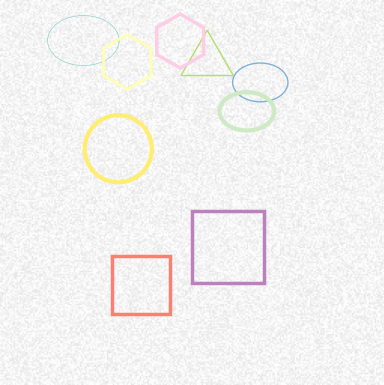[{"shape": "oval", "thickness": 0.5, "radius": 0.46, "center": [0.217, 0.895]}, {"shape": "hexagon", "thickness": 2, "radius": 0.36, "center": [0.331, 0.839]}, {"shape": "square", "thickness": 2.5, "radius": 0.38, "center": [0.366, 0.259]}, {"shape": "oval", "thickness": 1, "radius": 0.36, "center": [0.676, 0.786]}, {"shape": "triangle", "thickness": 1, "radius": 0.39, "center": [0.538, 0.843]}, {"shape": "hexagon", "thickness": 2.5, "radius": 0.35, "center": [0.468, 0.893]}, {"shape": "square", "thickness": 2.5, "radius": 0.47, "center": [0.593, 0.358]}, {"shape": "oval", "thickness": 3, "radius": 0.36, "center": [0.641, 0.711]}, {"shape": "circle", "thickness": 3, "radius": 0.44, "center": [0.307, 0.614]}]